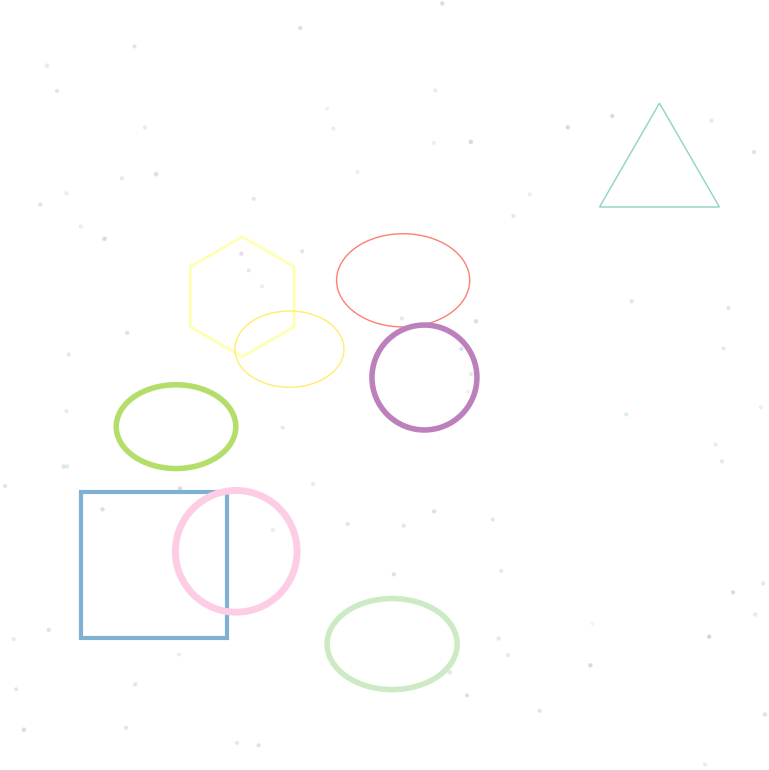[{"shape": "triangle", "thickness": 0.5, "radius": 0.45, "center": [0.856, 0.776]}, {"shape": "hexagon", "thickness": 1, "radius": 0.39, "center": [0.315, 0.615]}, {"shape": "oval", "thickness": 0.5, "radius": 0.43, "center": [0.524, 0.636]}, {"shape": "square", "thickness": 1.5, "radius": 0.47, "center": [0.2, 0.266]}, {"shape": "oval", "thickness": 2, "radius": 0.39, "center": [0.229, 0.446]}, {"shape": "circle", "thickness": 2.5, "radius": 0.4, "center": [0.307, 0.284]}, {"shape": "circle", "thickness": 2, "radius": 0.34, "center": [0.551, 0.51]}, {"shape": "oval", "thickness": 2, "radius": 0.42, "center": [0.509, 0.164]}, {"shape": "oval", "thickness": 0.5, "radius": 0.35, "center": [0.376, 0.547]}]